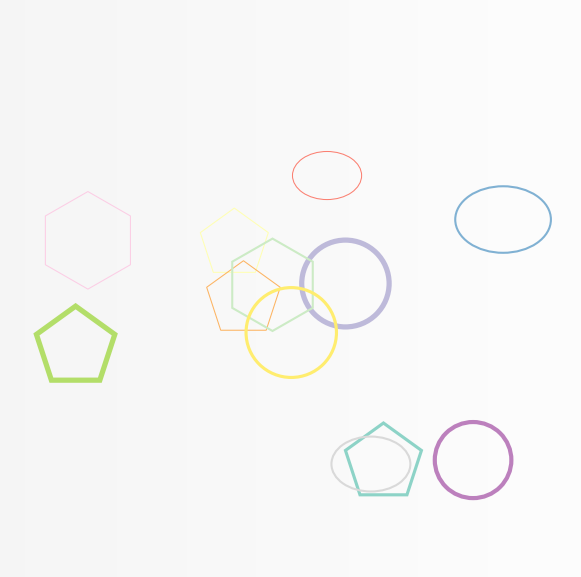[{"shape": "pentagon", "thickness": 1.5, "radius": 0.34, "center": [0.66, 0.198]}, {"shape": "pentagon", "thickness": 0.5, "radius": 0.31, "center": [0.403, 0.577]}, {"shape": "circle", "thickness": 2.5, "radius": 0.38, "center": [0.594, 0.508]}, {"shape": "oval", "thickness": 0.5, "radius": 0.3, "center": [0.563, 0.695]}, {"shape": "oval", "thickness": 1, "radius": 0.41, "center": [0.865, 0.619]}, {"shape": "pentagon", "thickness": 0.5, "radius": 0.33, "center": [0.419, 0.481]}, {"shape": "pentagon", "thickness": 2.5, "radius": 0.35, "center": [0.13, 0.398]}, {"shape": "hexagon", "thickness": 0.5, "radius": 0.42, "center": [0.151, 0.583]}, {"shape": "oval", "thickness": 1, "radius": 0.34, "center": [0.638, 0.196]}, {"shape": "circle", "thickness": 2, "radius": 0.33, "center": [0.814, 0.202]}, {"shape": "hexagon", "thickness": 1, "radius": 0.4, "center": [0.469, 0.506]}, {"shape": "circle", "thickness": 1.5, "radius": 0.39, "center": [0.501, 0.423]}]